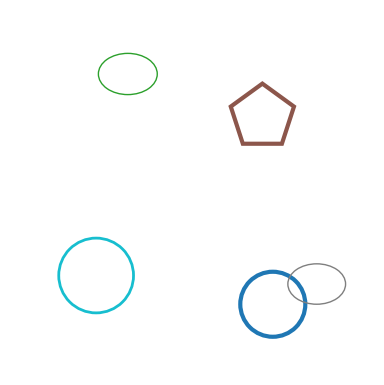[{"shape": "circle", "thickness": 3, "radius": 0.42, "center": [0.709, 0.21]}, {"shape": "oval", "thickness": 1, "radius": 0.38, "center": [0.332, 0.808]}, {"shape": "pentagon", "thickness": 3, "radius": 0.43, "center": [0.681, 0.696]}, {"shape": "oval", "thickness": 1, "radius": 0.37, "center": [0.823, 0.262]}, {"shape": "circle", "thickness": 2, "radius": 0.49, "center": [0.25, 0.284]}]